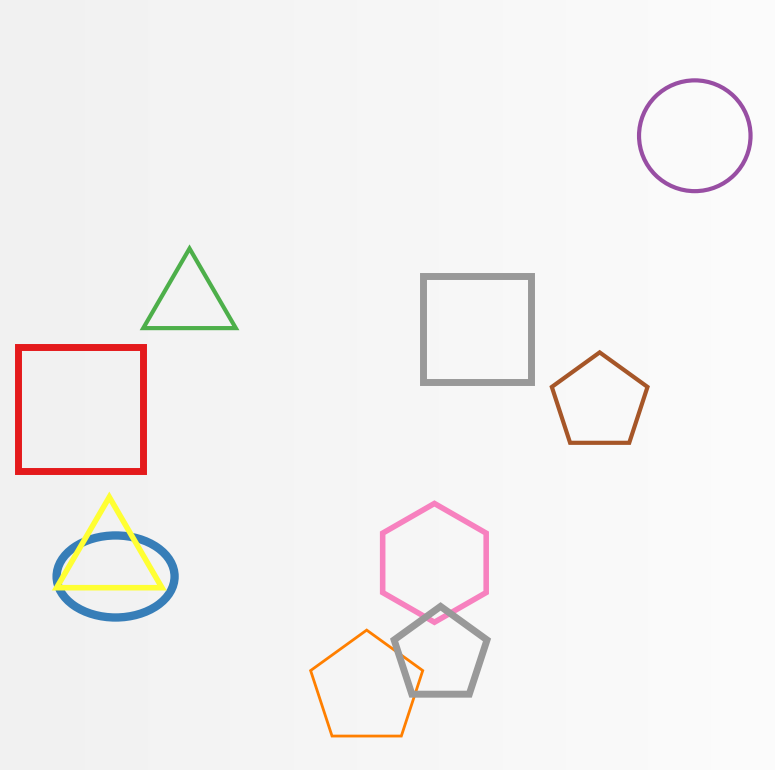[{"shape": "square", "thickness": 2.5, "radius": 0.4, "center": [0.103, 0.468]}, {"shape": "oval", "thickness": 3, "radius": 0.38, "center": [0.149, 0.251]}, {"shape": "triangle", "thickness": 1.5, "radius": 0.34, "center": [0.245, 0.608]}, {"shape": "circle", "thickness": 1.5, "radius": 0.36, "center": [0.896, 0.824]}, {"shape": "pentagon", "thickness": 1, "radius": 0.38, "center": [0.473, 0.106]}, {"shape": "triangle", "thickness": 2, "radius": 0.39, "center": [0.141, 0.276]}, {"shape": "pentagon", "thickness": 1.5, "radius": 0.32, "center": [0.774, 0.477]}, {"shape": "hexagon", "thickness": 2, "radius": 0.39, "center": [0.561, 0.269]}, {"shape": "square", "thickness": 2.5, "radius": 0.35, "center": [0.615, 0.573]}, {"shape": "pentagon", "thickness": 2.5, "radius": 0.32, "center": [0.568, 0.149]}]